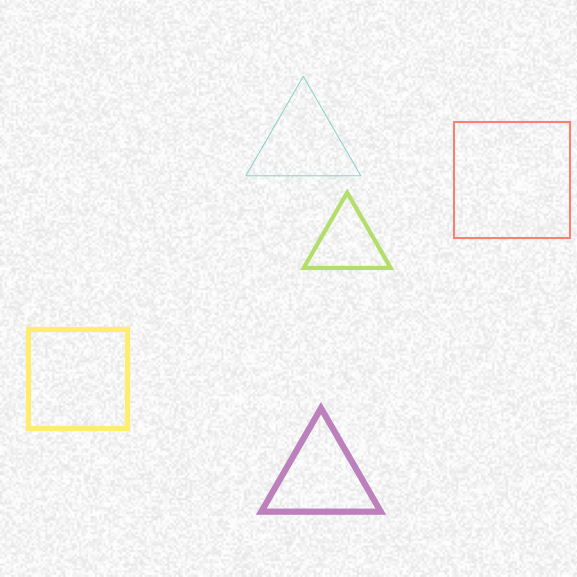[{"shape": "triangle", "thickness": 0.5, "radius": 0.57, "center": [0.525, 0.752]}, {"shape": "square", "thickness": 1, "radius": 0.5, "center": [0.887, 0.688]}, {"shape": "triangle", "thickness": 2, "radius": 0.44, "center": [0.601, 0.579]}, {"shape": "triangle", "thickness": 3, "radius": 0.6, "center": [0.556, 0.173]}, {"shape": "square", "thickness": 2.5, "radius": 0.43, "center": [0.134, 0.343]}]